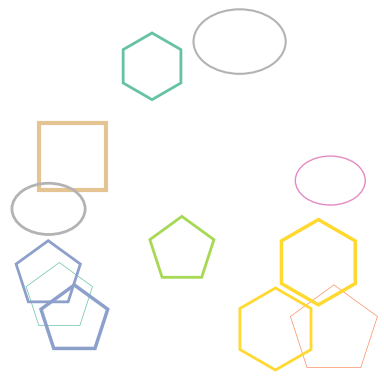[{"shape": "pentagon", "thickness": 0.5, "radius": 0.45, "center": [0.154, 0.228]}, {"shape": "hexagon", "thickness": 2, "radius": 0.43, "center": [0.395, 0.828]}, {"shape": "pentagon", "thickness": 0.5, "radius": 0.59, "center": [0.867, 0.141]}, {"shape": "pentagon", "thickness": 2.5, "radius": 0.46, "center": [0.193, 0.169]}, {"shape": "pentagon", "thickness": 2, "radius": 0.44, "center": [0.125, 0.287]}, {"shape": "oval", "thickness": 1, "radius": 0.45, "center": [0.858, 0.531]}, {"shape": "pentagon", "thickness": 2, "radius": 0.44, "center": [0.472, 0.351]}, {"shape": "hexagon", "thickness": 2.5, "radius": 0.55, "center": [0.827, 0.319]}, {"shape": "hexagon", "thickness": 2, "radius": 0.53, "center": [0.715, 0.145]}, {"shape": "square", "thickness": 3, "radius": 0.43, "center": [0.188, 0.593]}, {"shape": "oval", "thickness": 2, "radius": 0.48, "center": [0.126, 0.457]}, {"shape": "oval", "thickness": 1.5, "radius": 0.6, "center": [0.622, 0.892]}]